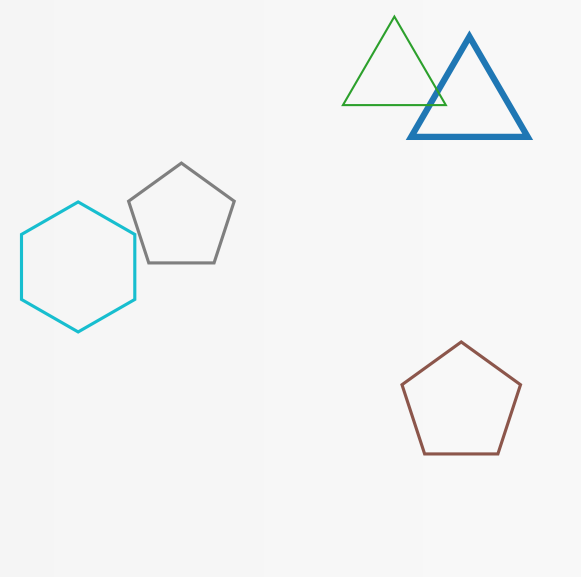[{"shape": "triangle", "thickness": 3, "radius": 0.58, "center": [0.808, 0.82]}, {"shape": "triangle", "thickness": 1, "radius": 0.51, "center": [0.679, 0.868]}, {"shape": "pentagon", "thickness": 1.5, "radius": 0.54, "center": [0.794, 0.3]}, {"shape": "pentagon", "thickness": 1.5, "radius": 0.48, "center": [0.312, 0.621]}, {"shape": "hexagon", "thickness": 1.5, "radius": 0.56, "center": [0.134, 0.537]}]